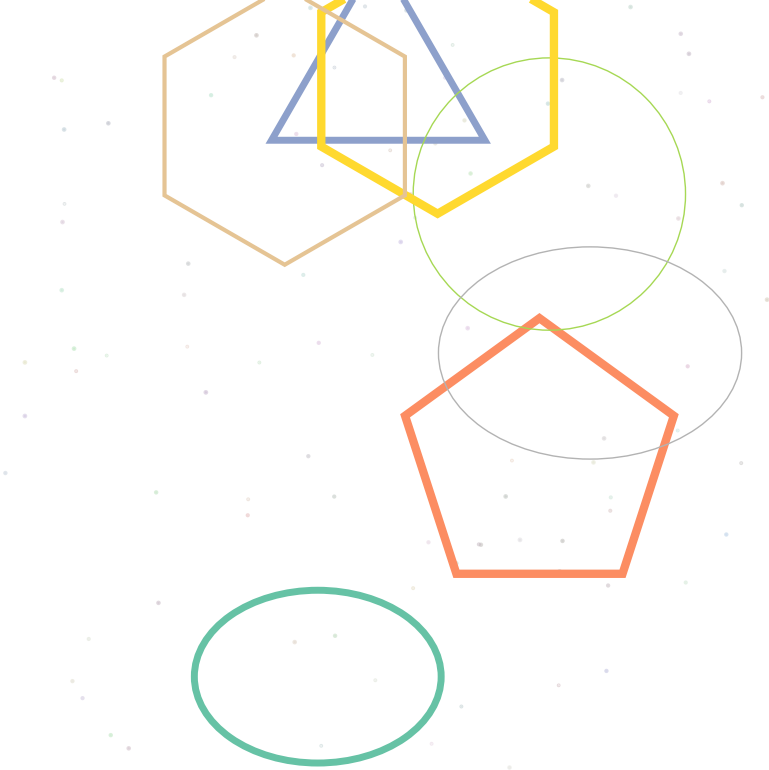[{"shape": "oval", "thickness": 2.5, "radius": 0.8, "center": [0.413, 0.121]}, {"shape": "pentagon", "thickness": 3, "radius": 0.92, "center": [0.701, 0.403]}, {"shape": "triangle", "thickness": 2.5, "radius": 0.8, "center": [0.491, 0.898]}, {"shape": "circle", "thickness": 0.5, "radius": 0.88, "center": [0.713, 0.748]}, {"shape": "hexagon", "thickness": 3, "radius": 0.87, "center": [0.568, 0.897]}, {"shape": "hexagon", "thickness": 1.5, "radius": 0.9, "center": [0.37, 0.836]}, {"shape": "oval", "thickness": 0.5, "radius": 0.98, "center": [0.766, 0.542]}]